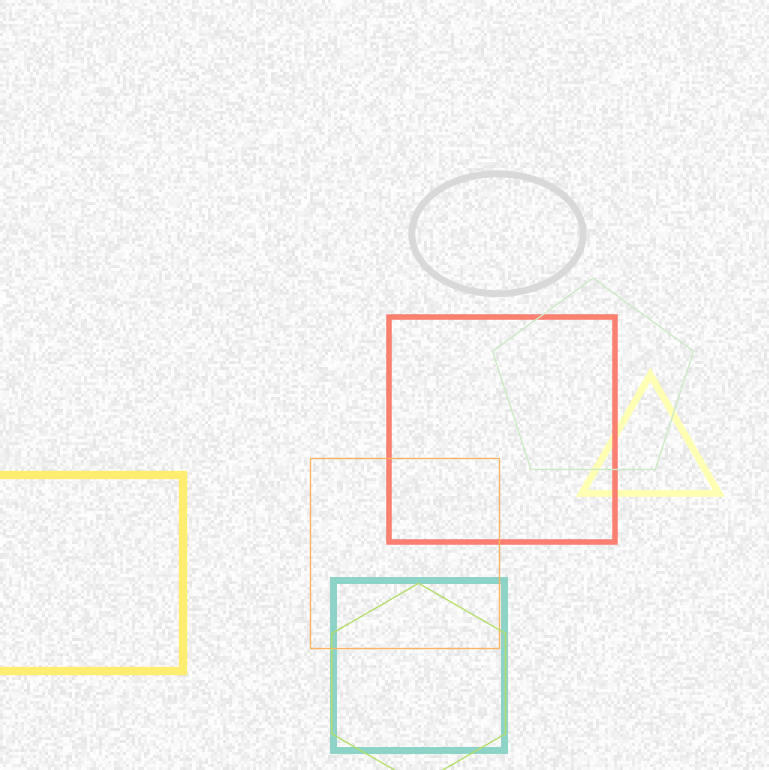[{"shape": "square", "thickness": 2.5, "radius": 0.55, "center": [0.543, 0.136]}, {"shape": "triangle", "thickness": 2.5, "radius": 0.51, "center": [0.845, 0.411]}, {"shape": "square", "thickness": 2, "radius": 0.73, "center": [0.652, 0.442]}, {"shape": "square", "thickness": 0.5, "radius": 0.61, "center": [0.525, 0.282]}, {"shape": "hexagon", "thickness": 0.5, "radius": 0.65, "center": [0.544, 0.112]}, {"shape": "oval", "thickness": 2.5, "radius": 0.56, "center": [0.646, 0.696]}, {"shape": "pentagon", "thickness": 0.5, "radius": 0.69, "center": [0.77, 0.501]}, {"shape": "square", "thickness": 3, "radius": 0.64, "center": [0.11, 0.255]}]